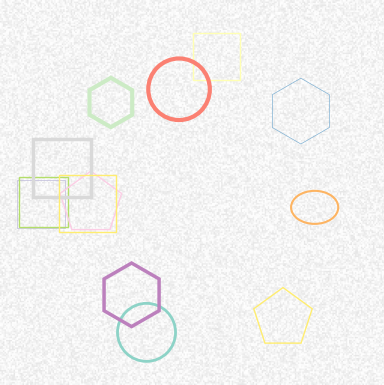[{"shape": "circle", "thickness": 2, "radius": 0.38, "center": [0.381, 0.137]}, {"shape": "square", "thickness": 1, "radius": 0.31, "center": [0.561, 0.854]}, {"shape": "square", "thickness": 0.5, "radius": 0.31, "center": [0.108, 0.471]}, {"shape": "circle", "thickness": 3, "radius": 0.4, "center": [0.465, 0.768]}, {"shape": "hexagon", "thickness": 0.5, "radius": 0.43, "center": [0.781, 0.711]}, {"shape": "oval", "thickness": 1.5, "radius": 0.31, "center": [0.817, 0.461]}, {"shape": "square", "thickness": 1, "radius": 0.32, "center": [0.113, 0.475]}, {"shape": "pentagon", "thickness": 1, "radius": 0.42, "center": [0.236, 0.472]}, {"shape": "square", "thickness": 2.5, "radius": 0.37, "center": [0.161, 0.564]}, {"shape": "hexagon", "thickness": 2.5, "radius": 0.41, "center": [0.342, 0.234]}, {"shape": "hexagon", "thickness": 3, "radius": 0.32, "center": [0.288, 0.734]}, {"shape": "square", "thickness": 1, "radius": 0.37, "center": [0.227, 0.471]}, {"shape": "pentagon", "thickness": 1, "radius": 0.4, "center": [0.735, 0.173]}]